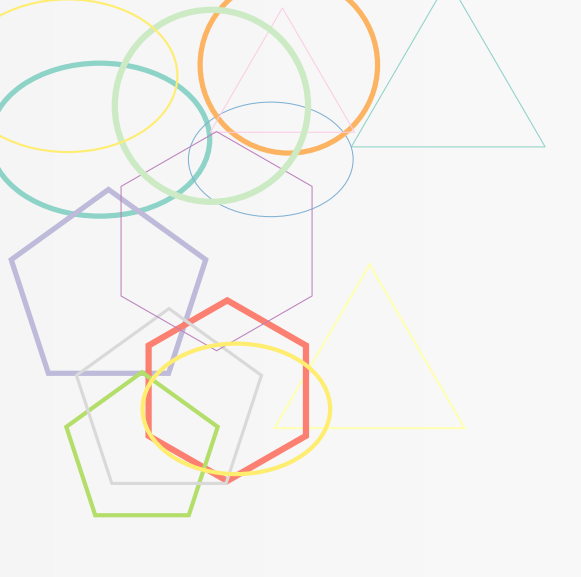[{"shape": "triangle", "thickness": 0.5, "radius": 0.96, "center": [0.771, 0.841]}, {"shape": "oval", "thickness": 2.5, "radius": 0.95, "center": [0.172, 0.757]}, {"shape": "triangle", "thickness": 1, "radius": 0.94, "center": [0.636, 0.352]}, {"shape": "pentagon", "thickness": 2.5, "radius": 0.88, "center": [0.187, 0.495]}, {"shape": "hexagon", "thickness": 3, "radius": 0.78, "center": [0.391, 0.323]}, {"shape": "oval", "thickness": 0.5, "radius": 0.71, "center": [0.466, 0.723]}, {"shape": "circle", "thickness": 2.5, "radius": 0.76, "center": [0.497, 0.887]}, {"shape": "pentagon", "thickness": 2, "radius": 0.68, "center": [0.244, 0.218]}, {"shape": "triangle", "thickness": 0.5, "radius": 0.72, "center": [0.486, 0.842]}, {"shape": "pentagon", "thickness": 1.5, "radius": 0.84, "center": [0.291, 0.297]}, {"shape": "hexagon", "thickness": 0.5, "radius": 0.95, "center": [0.373, 0.582]}, {"shape": "circle", "thickness": 3, "radius": 0.83, "center": [0.364, 0.816]}, {"shape": "oval", "thickness": 1, "radius": 0.94, "center": [0.116, 0.868]}, {"shape": "oval", "thickness": 2, "radius": 0.81, "center": [0.407, 0.291]}]